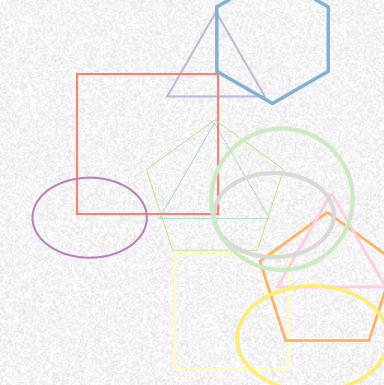[{"shape": "triangle", "thickness": 0.5, "radius": 0.82, "center": [0.557, 0.515]}, {"shape": "square", "thickness": 1.5, "radius": 0.74, "center": [0.602, 0.19]}, {"shape": "triangle", "thickness": 1.5, "radius": 0.73, "center": [0.561, 0.823]}, {"shape": "square", "thickness": 1.5, "radius": 0.91, "center": [0.383, 0.625]}, {"shape": "hexagon", "thickness": 2.5, "radius": 0.84, "center": [0.708, 0.898]}, {"shape": "pentagon", "thickness": 2, "radius": 0.92, "center": [0.85, 0.264]}, {"shape": "pentagon", "thickness": 0.5, "radius": 0.94, "center": [0.558, 0.502]}, {"shape": "triangle", "thickness": 2, "radius": 0.81, "center": [0.861, 0.336]}, {"shape": "oval", "thickness": 3, "radius": 0.78, "center": [0.711, 0.441]}, {"shape": "oval", "thickness": 1.5, "radius": 0.74, "center": [0.233, 0.435]}, {"shape": "circle", "thickness": 3, "radius": 0.92, "center": [0.733, 0.482]}, {"shape": "oval", "thickness": 2.5, "radius": 0.98, "center": [0.812, 0.12]}]